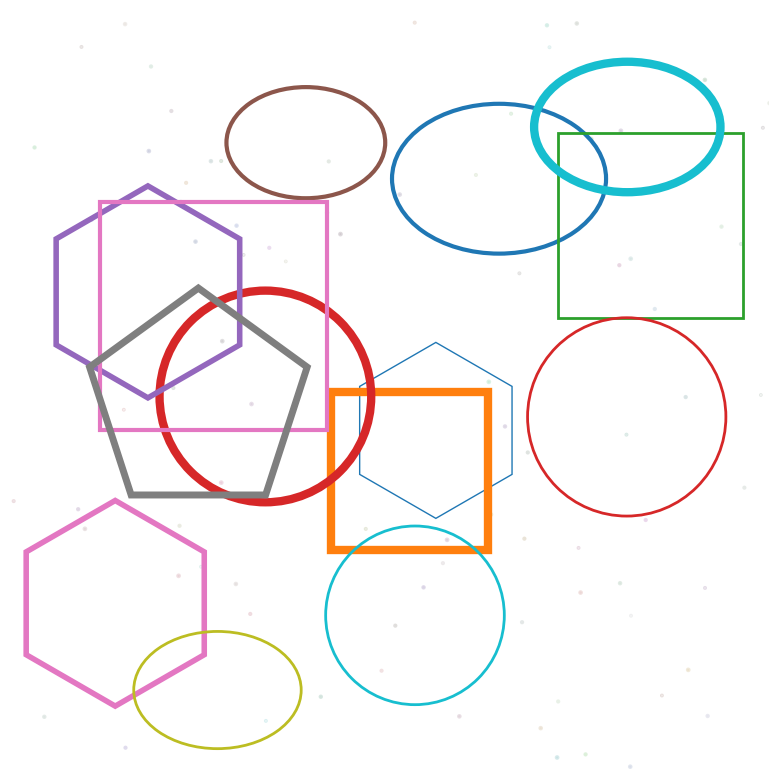[{"shape": "oval", "thickness": 1.5, "radius": 0.69, "center": [0.648, 0.768]}, {"shape": "hexagon", "thickness": 0.5, "radius": 0.57, "center": [0.566, 0.441]}, {"shape": "square", "thickness": 3, "radius": 0.51, "center": [0.531, 0.388]}, {"shape": "square", "thickness": 1, "radius": 0.6, "center": [0.845, 0.707]}, {"shape": "circle", "thickness": 1, "radius": 0.64, "center": [0.814, 0.459]}, {"shape": "circle", "thickness": 3, "radius": 0.69, "center": [0.345, 0.485]}, {"shape": "hexagon", "thickness": 2, "radius": 0.69, "center": [0.192, 0.621]}, {"shape": "oval", "thickness": 1.5, "radius": 0.52, "center": [0.397, 0.815]}, {"shape": "hexagon", "thickness": 2, "radius": 0.67, "center": [0.15, 0.216]}, {"shape": "square", "thickness": 1.5, "radius": 0.74, "center": [0.277, 0.59]}, {"shape": "pentagon", "thickness": 2.5, "radius": 0.74, "center": [0.258, 0.477]}, {"shape": "oval", "thickness": 1, "radius": 0.54, "center": [0.282, 0.104]}, {"shape": "circle", "thickness": 1, "radius": 0.58, "center": [0.539, 0.201]}, {"shape": "oval", "thickness": 3, "radius": 0.61, "center": [0.815, 0.835]}]